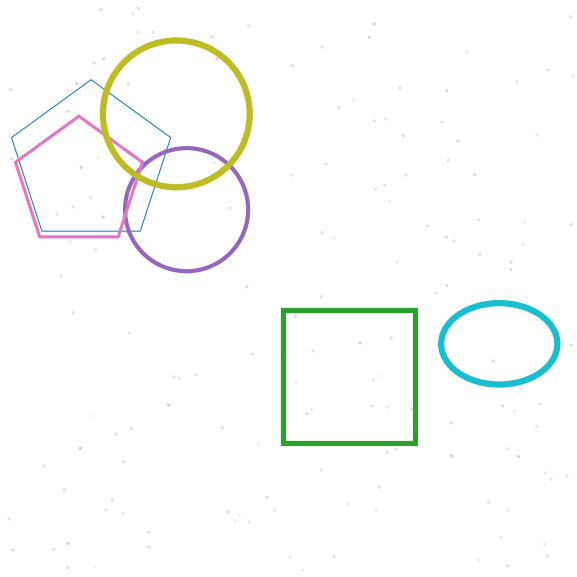[{"shape": "pentagon", "thickness": 0.5, "radius": 0.72, "center": [0.158, 0.716]}, {"shape": "square", "thickness": 2.5, "radius": 0.57, "center": [0.604, 0.347]}, {"shape": "circle", "thickness": 2, "radius": 0.53, "center": [0.323, 0.636]}, {"shape": "pentagon", "thickness": 1.5, "radius": 0.58, "center": [0.137, 0.682]}, {"shape": "circle", "thickness": 3, "radius": 0.64, "center": [0.305, 0.802]}, {"shape": "oval", "thickness": 3, "radius": 0.5, "center": [0.865, 0.404]}]